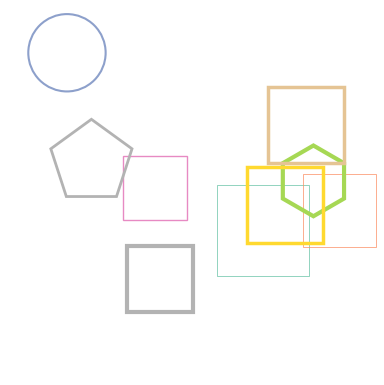[{"shape": "square", "thickness": 0.5, "radius": 0.6, "center": [0.682, 0.402]}, {"shape": "square", "thickness": 0.5, "radius": 0.47, "center": [0.882, 0.452]}, {"shape": "circle", "thickness": 1.5, "radius": 0.5, "center": [0.174, 0.863]}, {"shape": "square", "thickness": 1, "radius": 0.42, "center": [0.402, 0.511]}, {"shape": "hexagon", "thickness": 3, "radius": 0.46, "center": [0.814, 0.53]}, {"shape": "square", "thickness": 2.5, "radius": 0.5, "center": [0.74, 0.468]}, {"shape": "square", "thickness": 2.5, "radius": 0.49, "center": [0.794, 0.674]}, {"shape": "pentagon", "thickness": 2, "radius": 0.55, "center": [0.237, 0.579]}, {"shape": "square", "thickness": 3, "radius": 0.43, "center": [0.416, 0.275]}]